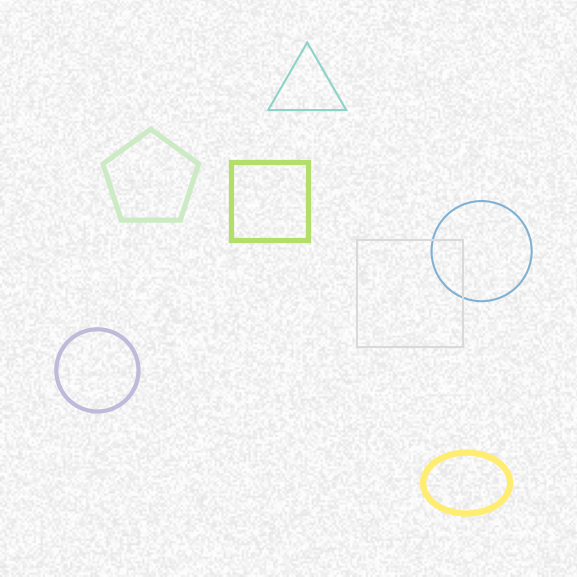[{"shape": "triangle", "thickness": 1, "radius": 0.39, "center": [0.532, 0.848]}, {"shape": "circle", "thickness": 2, "radius": 0.36, "center": [0.169, 0.358]}, {"shape": "circle", "thickness": 1, "radius": 0.43, "center": [0.834, 0.564]}, {"shape": "square", "thickness": 2.5, "radius": 0.33, "center": [0.467, 0.651]}, {"shape": "square", "thickness": 1, "radius": 0.46, "center": [0.71, 0.491]}, {"shape": "pentagon", "thickness": 2.5, "radius": 0.44, "center": [0.261, 0.688]}, {"shape": "oval", "thickness": 3, "radius": 0.38, "center": [0.808, 0.163]}]